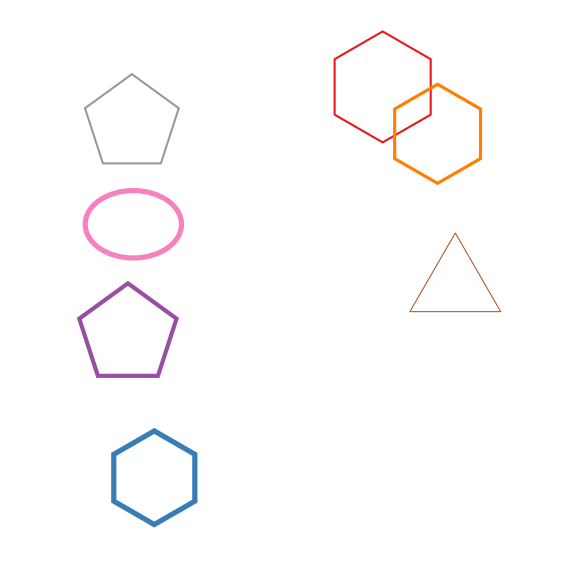[{"shape": "hexagon", "thickness": 1, "radius": 0.48, "center": [0.663, 0.849]}, {"shape": "hexagon", "thickness": 2.5, "radius": 0.41, "center": [0.267, 0.172]}, {"shape": "pentagon", "thickness": 2, "radius": 0.44, "center": [0.222, 0.42]}, {"shape": "hexagon", "thickness": 1.5, "radius": 0.43, "center": [0.758, 0.767]}, {"shape": "triangle", "thickness": 0.5, "radius": 0.45, "center": [0.788, 0.505]}, {"shape": "oval", "thickness": 2.5, "radius": 0.42, "center": [0.231, 0.611]}, {"shape": "pentagon", "thickness": 1, "radius": 0.43, "center": [0.228, 0.785]}]